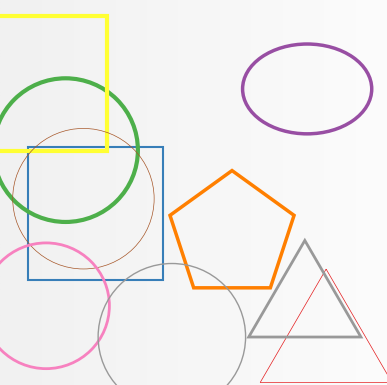[{"shape": "triangle", "thickness": 0.5, "radius": 0.98, "center": [0.842, 0.105]}, {"shape": "square", "thickness": 1.5, "radius": 0.87, "center": [0.246, 0.446]}, {"shape": "circle", "thickness": 3, "radius": 0.93, "center": [0.169, 0.61]}, {"shape": "oval", "thickness": 2.5, "radius": 0.83, "center": [0.793, 0.769]}, {"shape": "pentagon", "thickness": 2.5, "radius": 0.84, "center": [0.599, 0.389]}, {"shape": "square", "thickness": 3, "radius": 0.88, "center": [0.101, 0.783]}, {"shape": "circle", "thickness": 0.5, "radius": 0.91, "center": [0.215, 0.484]}, {"shape": "circle", "thickness": 2, "radius": 0.82, "center": [0.119, 0.206]}, {"shape": "circle", "thickness": 1, "radius": 0.95, "center": [0.443, 0.125]}, {"shape": "triangle", "thickness": 2, "radius": 0.84, "center": [0.787, 0.208]}]